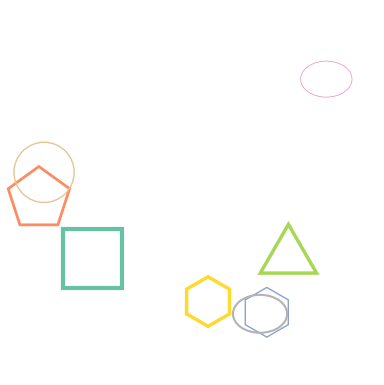[{"shape": "square", "thickness": 3, "radius": 0.38, "center": [0.24, 0.328]}, {"shape": "pentagon", "thickness": 2, "radius": 0.42, "center": [0.101, 0.484]}, {"shape": "hexagon", "thickness": 1, "radius": 0.32, "center": [0.693, 0.189]}, {"shape": "oval", "thickness": 0.5, "radius": 0.33, "center": [0.848, 0.794]}, {"shape": "triangle", "thickness": 2.5, "radius": 0.42, "center": [0.749, 0.333]}, {"shape": "hexagon", "thickness": 2.5, "radius": 0.32, "center": [0.54, 0.217]}, {"shape": "circle", "thickness": 1, "radius": 0.39, "center": [0.114, 0.552]}, {"shape": "oval", "thickness": 1.5, "radius": 0.35, "center": [0.675, 0.185]}]